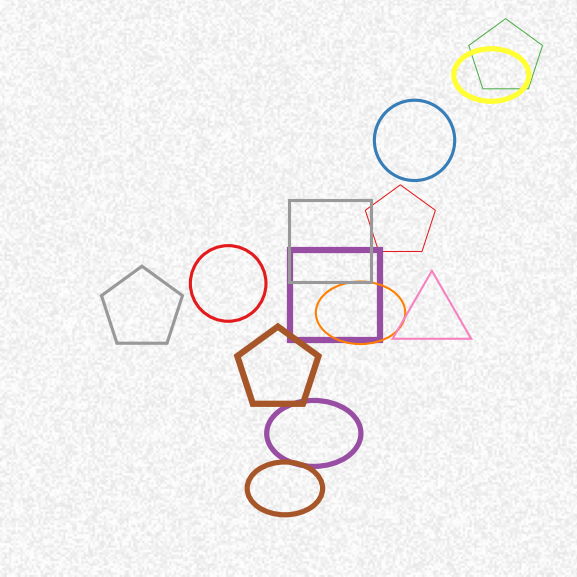[{"shape": "circle", "thickness": 1.5, "radius": 0.33, "center": [0.395, 0.508]}, {"shape": "pentagon", "thickness": 0.5, "radius": 0.32, "center": [0.693, 0.615]}, {"shape": "circle", "thickness": 1.5, "radius": 0.35, "center": [0.718, 0.756]}, {"shape": "pentagon", "thickness": 0.5, "radius": 0.34, "center": [0.876, 0.9]}, {"shape": "square", "thickness": 3, "radius": 0.39, "center": [0.58, 0.488]}, {"shape": "oval", "thickness": 2.5, "radius": 0.41, "center": [0.543, 0.249]}, {"shape": "oval", "thickness": 1, "radius": 0.39, "center": [0.624, 0.457]}, {"shape": "oval", "thickness": 2.5, "radius": 0.33, "center": [0.851, 0.869]}, {"shape": "oval", "thickness": 2.5, "radius": 0.33, "center": [0.493, 0.153]}, {"shape": "pentagon", "thickness": 3, "radius": 0.37, "center": [0.481, 0.36]}, {"shape": "triangle", "thickness": 1, "radius": 0.39, "center": [0.748, 0.452]}, {"shape": "pentagon", "thickness": 1.5, "radius": 0.37, "center": [0.246, 0.464]}, {"shape": "square", "thickness": 1.5, "radius": 0.36, "center": [0.572, 0.581]}]